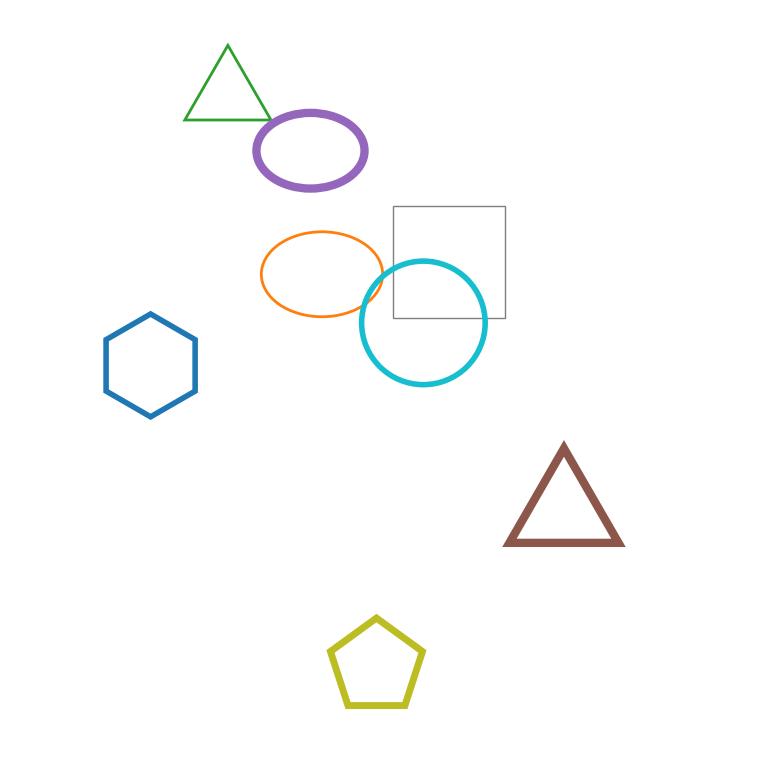[{"shape": "hexagon", "thickness": 2, "radius": 0.33, "center": [0.196, 0.525]}, {"shape": "oval", "thickness": 1, "radius": 0.39, "center": [0.418, 0.644]}, {"shape": "triangle", "thickness": 1, "radius": 0.32, "center": [0.296, 0.876]}, {"shape": "oval", "thickness": 3, "radius": 0.35, "center": [0.403, 0.804]}, {"shape": "triangle", "thickness": 3, "radius": 0.41, "center": [0.732, 0.336]}, {"shape": "square", "thickness": 0.5, "radius": 0.36, "center": [0.583, 0.659]}, {"shape": "pentagon", "thickness": 2.5, "radius": 0.31, "center": [0.489, 0.135]}, {"shape": "circle", "thickness": 2, "radius": 0.4, "center": [0.55, 0.581]}]